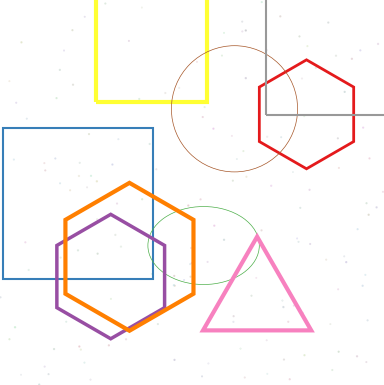[{"shape": "hexagon", "thickness": 2, "radius": 0.71, "center": [0.796, 0.703]}, {"shape": "square", "thickness": 1.5, "radius": 0.98, "center": [0.203, 0.471]}, {"shape": "oval", "thickness": 0.5, "radius": 0.72, "center": [0.529, 0.362]}, {"shape": "hexagon", "thickness": 2.5, "radius": 0.81, "center": [0.288, 0.282]}, {"shape": "hexagon", "thickness": 3, "radius": 0.96, "center": [0.336, 0.333]}, {"shape": "square", "thickness": 3, "radius": 0.72, "center": [0.393, 0.879]}, {"shape": "circle", "thickness": 0.5, "radius": 0.82, "center": [0.609, 0.717]}, {"shape": "triangle", "thickness": 3, "radius": 0.81, "center": [0.668, 0.223]}, {"shape": "square", "thickness": 1.5, "radius": 0.9, "center": [0.871, 0.881]}]